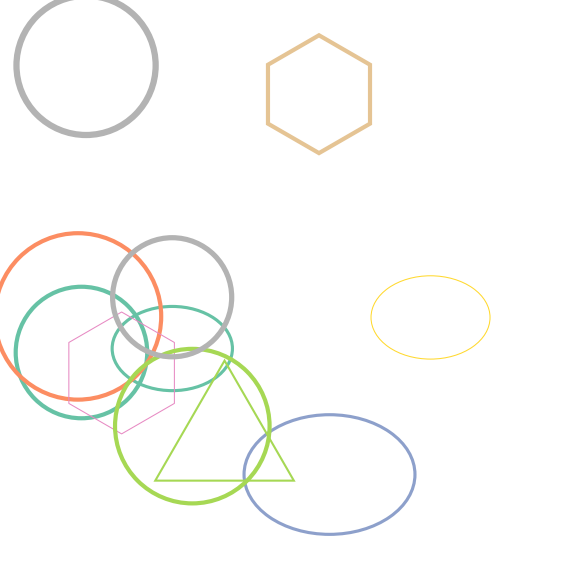[{"shape": "circle", "thickness": 2, "radius": 0.57, "center": [0.141, 0.389]}, {"shape": "oval", "thickness": 1.5, "radius": 0.52, "center": [0.298, 0.396]}, {"shape": "circle", "thickness": 2, "radius": 0.72, "center": [0.135, 0.451]}, {"shape": "oval", "thickness": 1.5, "radius": 0.74, "center": [0.571, 0.177]}, {"shape": "hexagon", "thickness": 0.5, "radius": 0.53, "center": [0.211, 0.353]}, {"shape": "circle", "thickness": 2, "radius": 0.67, "center": [0.333, 0.261]}, {"shape": "triangle", "thickness": 1, "radius": 0.69, "center": [0.389, 0.236]}, {"shape": "oval", "thickness": 0.5, "radius": 0.52, "center": [0.746, 0.449]}, {"shape": "hexagon", "thickness": 2, "radius": 0.51, "center": [0.552, 0.836]}, {"shape": "circle", "thickness": 3, "radius": 0.6, "center": [0.149, 0.886]}, {"shape": "circle", "thickness": 2.5, "radius": 0.52, "center": [0.298, 0.484]}]